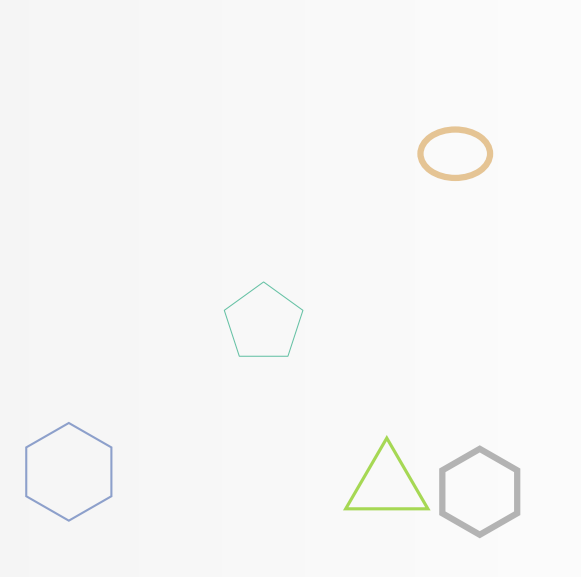[{"shape": "pentagon", "thickness": 0.5, "radius": 0.36, "center": [0.454, 0.44]}, {"shape": "hexagon", "thickness": 1, "radius": 0.42, "center": [0.118, 0.182]}, {"shape": "triangle", "thickness": 1.5, "radius": 0.41, "center": [0.665, 0.159]}, {"shape": "oval", "thickness": 3, "radius": 0.3, "center": [0.783, 0.733]}, {"shape": "hexagon", "thickness": 3, "radius": 0.37, "center": [0.825, 0.148]}]